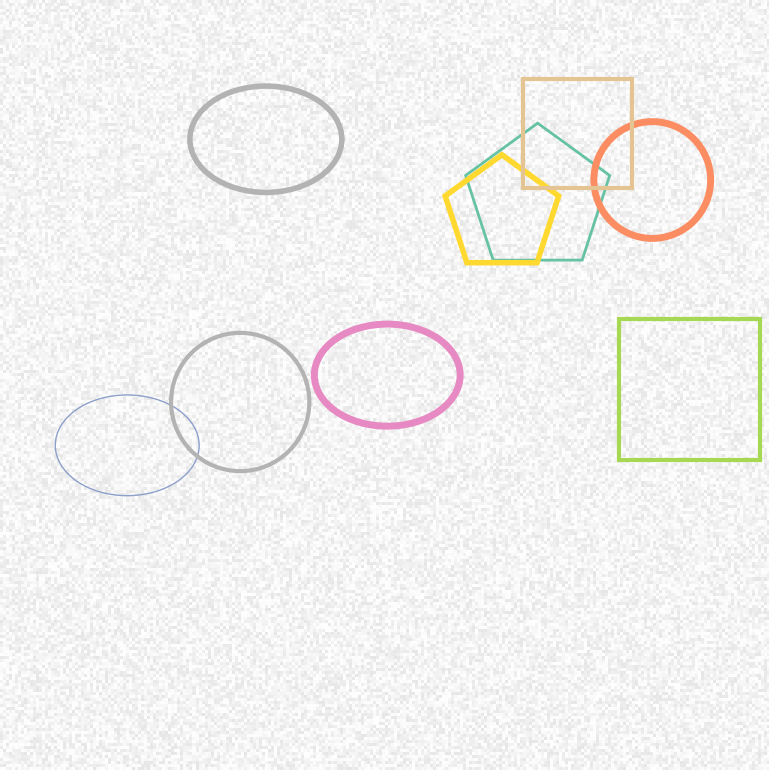[{"shape": "pentagon", "thickness": 1, "radius": 0.49, "center": [0.698, 0.742]}, {"shape": "circle", "thickness": 2.5, "radius": 0.38, "center": [0.847, 0.766]}, {"shape": "oval", "thickness": 0.5, "radius": 0.47, "center": [0.165, 0.422]}, {"shape": "oval", "thickness": 2.5, "radius": 0.47, "center": [0.503, 0.513]}, {"shape": "square", "thickness": 1.5, "radius": 0.46, "center": [0.896, 0.495]}, {"shape": "pentagon", "thickness": 2, "radius": 0.39, "center": [0.652, 0.722]}, {"shape": "square", "thickness": 1.5, "radius": 0.35, "center": [0.75, 0.827]}, {"shape": "oval", "thickness": 2, "radius": 0.49, "center": [0.345, 0.819]}, {"shape": "circle", "thickness": 1.5, "radius": 0.45, "center": [0.312, 0.478]}]